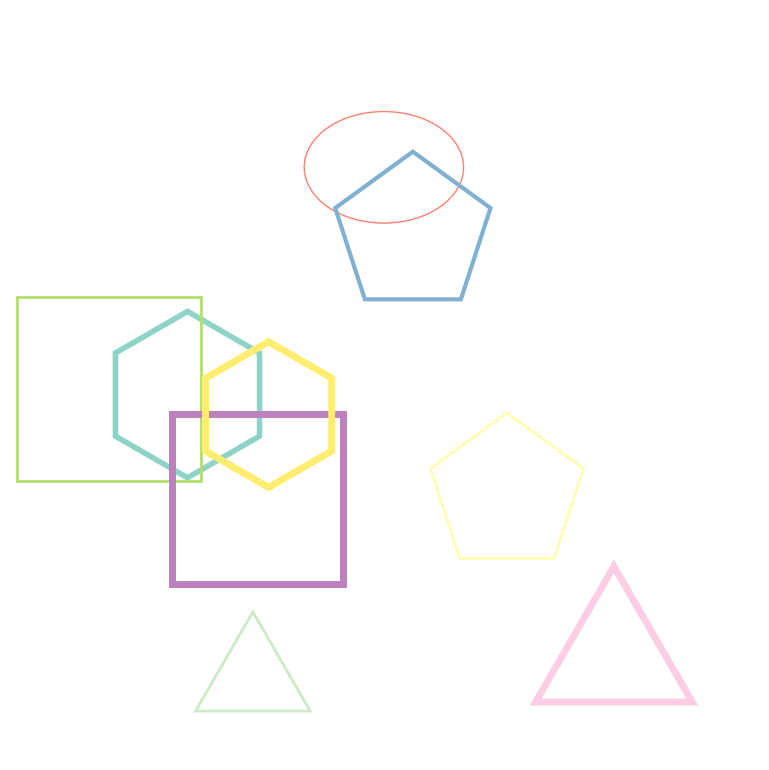[{"shape": "hexagon", "thickness": 2, "radius": 0.54, "center": [0.244, 0.488]}, {"shape": "pentagon", "thickness": 1, "radius": 0.52, "center": [0.658, 0.359]}, {"shape": "oval", "thickness": 0.5, "radius": 0.52, "center": [0.499, 0.783]}, {"shape": "pentagon", "thickness": 1.5, "radius": 0.53, "center": [0.536, 0.697]}, {"shape": "square", "thickness": 1, "radius": 0.6, "center": [0.141, 0.495]}, {"shape": "triangle", "thickness": 2.5, "radius": 0.59, "center": [0.797, 0.147]}, {"shape": "square", "thickness": 2.5, "radius": 0.55, "center": [0.334, 0.352]}, {"shape": "triangle", "thickness": 1, "radius": 0.43, "center": [0.328, 0.12]}, {"shape": "hexagon", "thickness": 2.5, "radius": 0.47, "center": [0.349, 0.462]}]